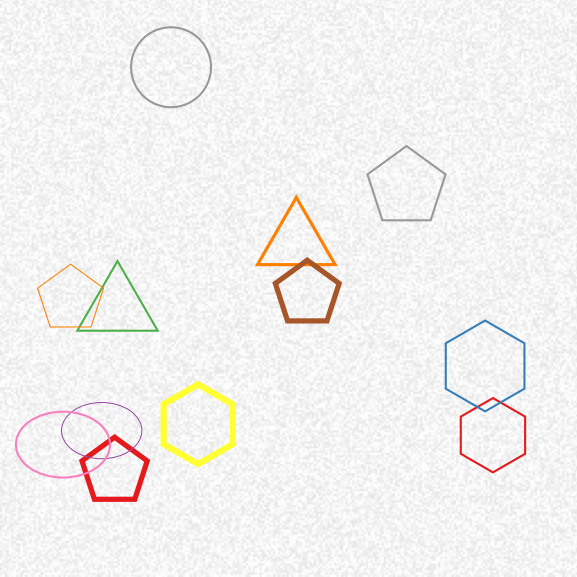[{"shape": "hexagon", "thickness": 1, "radius": 0.32, "center": [0.854, 0.245]}, {"shape": "pentagon", "thickness": 2.5, "radius": 0.3, "center": [0.198, 0.183]}, {"shape": "hexagon", "thickness": 1, "radius": 0.39, "center": [0.84, 0.365]}, {"shape": "triangle", "thickness": 1, "radius": 0.4, "center": [0.203, 0.467]}, {"shape": "oval", "thickness": 0.5, "radius": 0.35, "center": [0.176, 0.253]}, {"shape": "triangle", "thickness": 1.5, "radius": 0.39, "center": [0.513, 0.58]}, {"shape": "pentagon", "thickness": 0.5, "radius": 0.3, "center": [0.122, 0.482]}, {"shape": "hexagon", "thickness": 3, "radius": 0.35, "center": [0.343, 0.265]}, {"shape": "pentagon", "thickness": 2.5, "radius": 0.29, "center": [0.532, 0.49]}, {"shape": "oval", "thickness": 1, "radius": 0.41, "center": [0.109, 0.229]}, {"shape": "pentagon", "thickness": 1, "radius": 0.36, "center": [0.704, 0.675]}, {"shape": "circle", "thickness": 1, "radius": 0.35, "center": [0.296, 0.883]}]